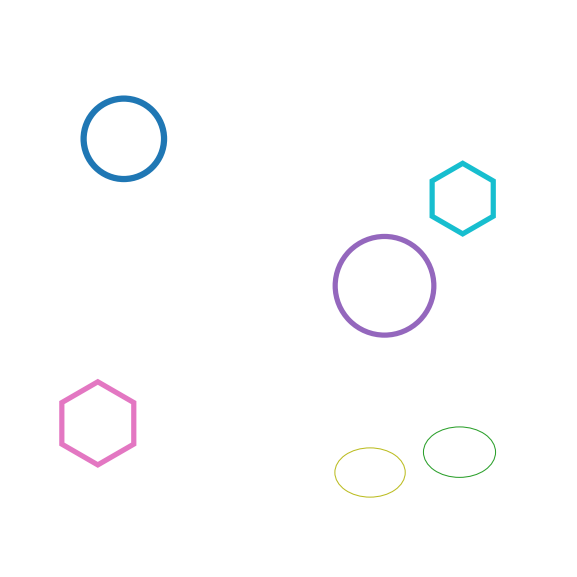[{"shape": "circle", "thickness": 3, "radius": 0.35, "center": [0.214, 0.759]}, {"shape": "oval", "thickness": 0.5, "radius": 0.31, "center": [0.796, 0.216]}, {"shape": "circle", "thickness": 2.5, "radius": 0.43, "center": [0.666, 0.504]}, {"shape": "hexagon", "thickness": 2.5, "radius": 0.36, "center": [0.169, 0.266]}, {"shape": "oval", "thickness": 0.5, "radius": 0.3, "center": [0.641, 0.181]}, {"shape": "hexagon", "thickness": 2.5, "radius": 0.31, "center": [0.801, 0.655]}]